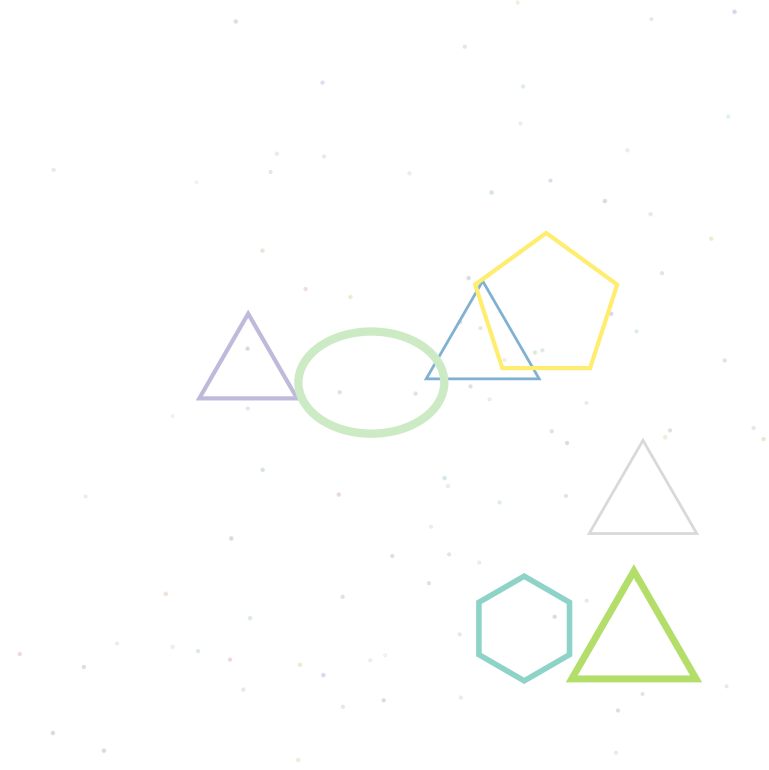[{"shape": "hexagon", "thickness": 2, "radius": 0.34, "center": [0.681, 0.184]}, {"shape": "triangle", "thickness": 1.5, "radius": 0.37, "center": [0.322, 0.519]}, {"shape": "triangle", "thickness": 1, "radius": 0.42, "center": [0.627, 0.55]}, {"shape": "triangle", "thickness": 2.5, "radius": 0.47, "center": [0.823, 0.165]}, {"shape": "triangle", "thickness": 1, "radius": 0.4, "center": [0.835, 0.347]}, {"shape": "oval", "thickness": 3, "radius": 0.47, "center": [0.482, 0.503]}, {"shape": "pentagon", "thickness": 1.5, "radius": 0.48, "center": [0.709, 0.6]}]